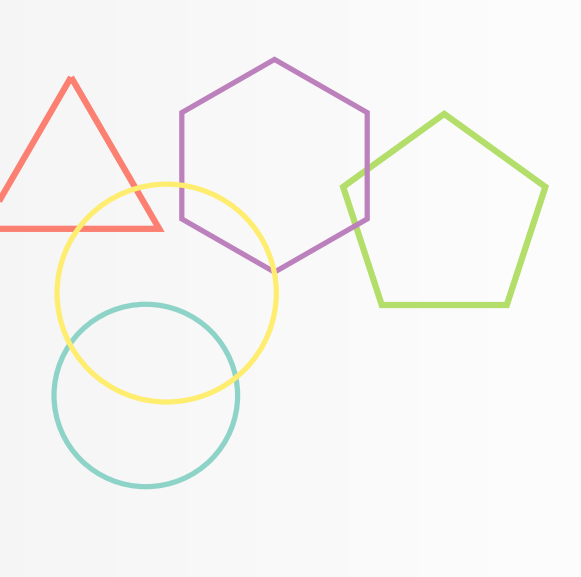[{"shape": "circle", "thickness": 2.5, "radius": 0.79, "center": [0.251, 0.314]}, {"shape": "triangle", "thickness": 3, "radius": 0.88, "center": [0.122, 0.69]}, {"shape": "pentagon", "thickness": 3, "radius": 0.91, "center": [0.764, 0.619]}, {"shape": "hexagon", "thickness": 2.5, "radius": 0.92, "center": [0.472, 0.712]}, {"shape": "circle", "thickness": 2.5, "radius": 0.94, "center": [0.287, 0.492]}]